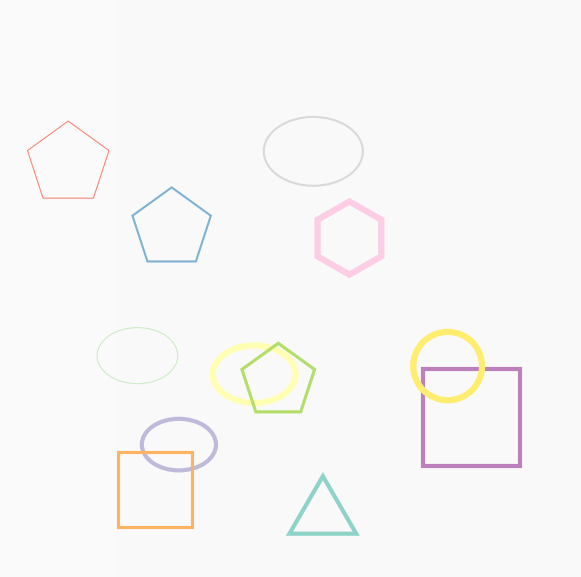[{"shape": "triangle", "thickness": 2, "radius": 0.33, "center": [0.555, 0.108]}, {"shape": "oval", "thickness": 3, "radius": 0.36, "center": [0.437, 0.351]}, {"shape": "oval", "thickness": 2, "radius": 0.32, "center": [0.308, 0.229]}, {"shape": "pentagon", "thickness": 0.5, "radius": 0.37, "center": [0.117, 0.716]}, {"shape": "pentagon", "thickness": 1, "radius": 0.35, "center": [0.295, 0.604]}, {"shape": "square", "thickness": 1.5, "radius": 0.32, "center": [0.267, 0.152]}, {"shape": "pentagon", "thickness": 1.5, "radius": 0.33, "center": [0.479, 0.339]}, {"shape": "hexagon", "thickness": 3, "radius": 0.32, "center": [0.601, 0.587]}, {"shape": "oval", "thickness": 1, "radius": 0.43, "center": [0.539, 0.737]}, {"shape": "square", "thickness": 2, "radius": 0.42, "center": [0.811, 0.276]}, {"shape": "oval", "thickness": 0.5, "radius": 0.35, "center": [0.236, 0.383]}, {"shape": "circle", "thickness": 3, "radius": 0.3, "center": [0.77, 0.365]}]